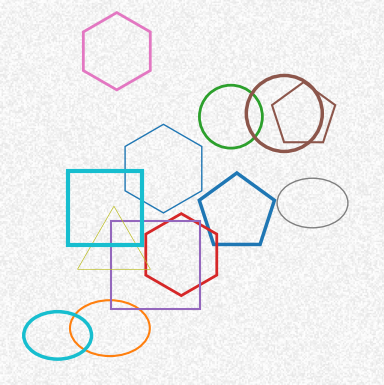[{"shape": "pentagon", "thickness": 2.5, "radius": 0.51, "center": [0.615, 0.448]}, {"shape": "hexagon", "thickness": 1, "radius": 0.58, "center": [0.425, 0.562]}, {"shape": "oval", "thickness": 1.5, "radius": 0.52, "center": [0.285, 0.148]}, {"shape": "circle", "thickness": 2, "radius": 0.41, "center": [0.6, 0.697]}, {"shape": "hexagon", "thickness": 2, "radius": 0.53, "center": [0.471, 0.339]}, {"shape": "square", "thickness": 1.5, "radius": 0.58, "center": [0.403, 0.312]}, {"shape": "pentagon", "thickness": 1.5, "radius": 0.43, "center": [0.789, 0.7]}, {"shape": "circle", "thickness": 2.5, "radius": 0.49, "center": [0.738, 0.705]}, {"shape": "hexagon", "thickness": 2, "radius": 0.5, "center": [0.303, 0.867]}, {"shape": "oval", "thickness": 1, "radius": 0.46, "center": [0.812, 0.473]}, {"shape": "triangle", "thickness": 0.5, "radius": 0.55, "center": [0.296, 0.355]}, {"shape": "square", "thickness": 3, "radius": 0.48, "center": [0.273, 0.46]}, {"shape": "oval", "thickness": 2.5, "radius": 0.44, "center": [0.15, 0.129]}]